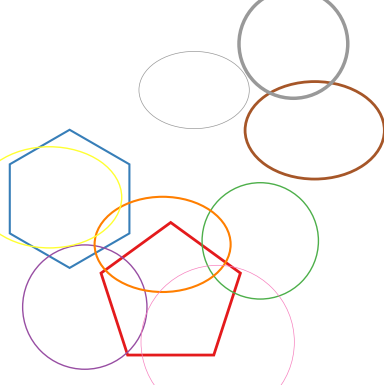[{"shape": "pentagon", "thickness": 2, "radius": 0.95, "center": [0.443, 0.232]}, {"shape": "hexagon", "thickness": 1.5, "radius": 0.9, "center": [0.181, 0.484]}, {"shape": "circle", "thickness": 1, "radius": 0.76, "center": [0.676, 0.374]}, {"shape": "circle", "thickness": 1, "radius": 0.81, "center": [0.22, 0.202]}, {"shape": "oval", "thickness": 1.5, "radius": 0.88, "center": [0.422, 0.365]}, {"shape": "oval", "thickness": 1, "radius": 0.94, "center": [0.128, 0.487]}, {"shape": "oval", "thickness": 2, "radius": 0.9, "center": [0.817, 0.661]}, {"shape": "circle", "thickness": 0.5, "radius": 1.0, "center": [0.565, 0.112]}, {"shape": "circle", "thickness": 2.5, "radius": 0.71, "center": [0.762, 0.886]}, {"shape": "oval", "thickness": 0.5, "radius": 0.72, "center": [0.504, 0.766]}]